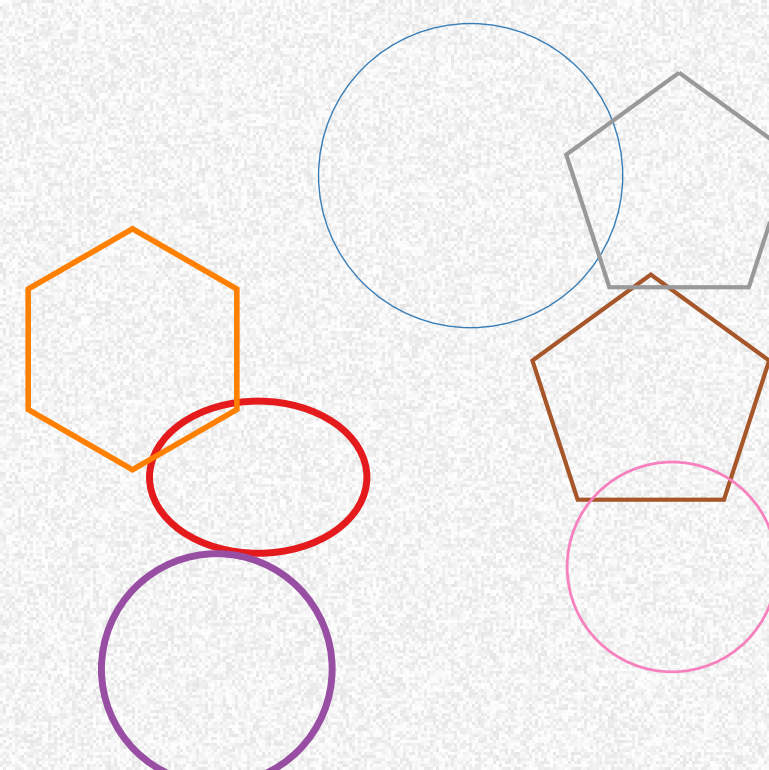[{"shape": "oval", "thickness": 2.5, "radius": 0.71, "center": [0.335, 0.38]}, {"shape": "circle", "thickness": 0.5, "radius": 0.99, "center": [0.611, 0.772]}, {"shape": "circle", "thickness": 2.5, "radius": 0.75, "center": [0.282, 0.131]}, {"shape": "hexagon", "thickness": 2, "radius": 0.78, "center": [0.172, 0.546]}, {"shape": "pentagon", "thickness": 1.5, "radius": 0.81, "center": [0.845, 0.482]}, {"shape": "circle", "thickness": 1, "radius": 0.68, "center": [0.873, 0.264]}, {"shape": "pentagon", "thickness": 1.5, "radius": 0.77, "center": [0.882, 0.752]}]